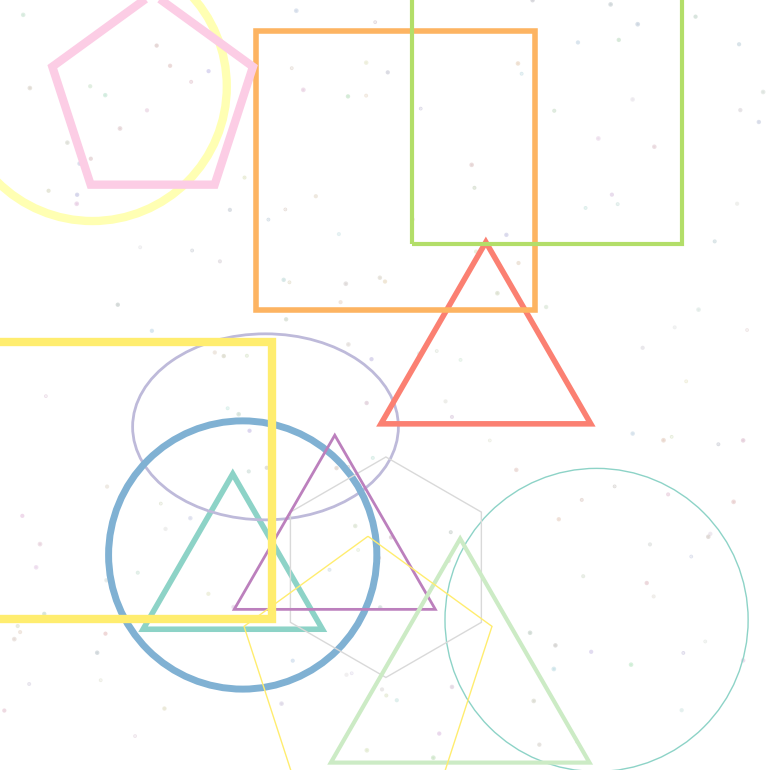[{"shape": "circle", "thickness": 0.5, "radius": 0.98, "center": [0.775, 0.195]}, {"shape": "triangle", "thickness": 2, "radius": 0.67, "center": [0.302, 0.25]}, {"shape": "circle", "thickness": 3, "radius": 0.87, "center": [0.12, 0.888]}, {"shape": "oval", "thickness": 1, "radius": 0.86, "center": [0.345, 0.446]}, {"shape": "triangle", "thickness": 2, "radius": 0.79, "center": [0.631, 0.528]}, {"shape": "circle", "thickness": 2.5, "radius": 0.87, "center": [0.315, 0.279]}, {"shape": "square", "thickness": 2, "radius": 0.91, "center": [0.514, 0.779]}, {"shape": "square", "thickness": 1.5, "radius": 0.88, "center": [0.711, 0.858]}, {"shape": "pentagon", "thickness": 3, "radius": 0.69, "center": [0.198, 0.871]}, {"shape": "hexagon", "thickness": 0.5, "radius": 0.72, "center": [0.501, 0.263]}, {"shape": "triangle", "thickness": 1, "radius": 0.75, "center": [0.435, 0.284]}, {"shape": "triangle", "thickness": 1.5, "radius": 0.97, "center": [0.598, 0.107]}, {"shape": "pentagon", "thickness": 0.5, "radius": 0.85, "center": [0.478, 0.134]}, {"shape": "square", "thickness": 3, "radius": 0.9, "center": [0.174, 0.375]}]